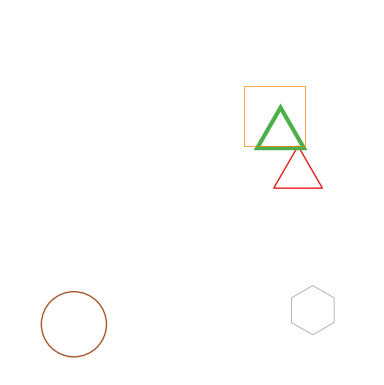[{"shape": "triangle", "thickness": 1, "radius": 0.36, "center": [0.774, 0.548]}, {"shape": "triangle", "thickness": 3, "radius": 0.35, "center": [0.729, 0.65]}, {"shape": "square", "thickness": 0.5, "radius": 0.4, "center": [0.713, 0.699]}, {"shape": "circle", "thickness": 1, "radius": 0.42, "center": [0.192, 0.158]}, {"shape": "hexagon", "thickness": 0.5, "radius": 0.32, "center": [0.812, 0.194]}]